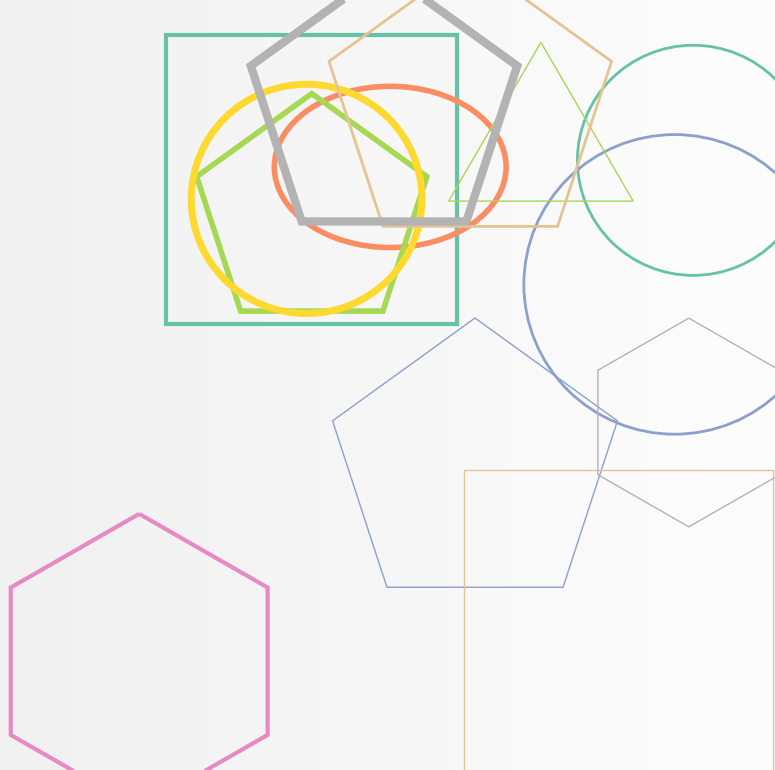[{"shape": "square", "thickness": 1.5, "radius": 0.94, "center": [0.402, 0.767]}, {"shape": "circle", "thickness": 1, "radius": 0.75, "center": [0.894, 0.792]}, {"shape": "oval", "thickness": 2, "radius": 0.75, "center": [0.503, 0.783]}, {"shape": "pentagon", "thickness": 0.5, "radius": 0.97, "center": [0.613, 0.394]}, {"shape": "circle", "thickness": 1, "radius": 0.97, "center": [0.871, 0.631]}, {"shape": "hexagon", "thickness": 1.5, "radius": 0.96, "center": [0.18, 0.141]}, {"shape": "triangle", "thickness": 0.5, "radius": 0.69, "center": [0.698, 0.808]}, {"shape": "pentagon", "thickness": 2, "radius": 0.78, "center": [0.402, 0.722]}, {"shape": "circle", "thickness": 2.5, "radius": 0.74, "center": [0.396, 0.742]}, {"shape": "pentagon", "thickness": 1, "radius": 0.96, "center": [0.607, 0.861]}, {"shape": "square", "thickness": 0.5, "radius": 0.99, "center": [0.798, 0.19]}, {"shape": "hexagon", "thickness": 0.5, "radius": 0.68, "center": [0.889, 0.451]}, {"shape": "pentagon", "thickness": 3, "radius": 0.9, "center": [0.495, 0.859]}]